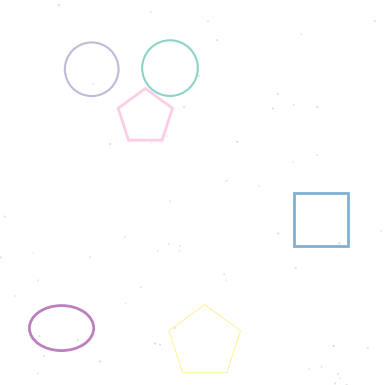[{"shape": "circle", "thickness": 1.5, "radius": 0.36, "center": [0.442, 0.823]}, {"shape": "circle", "thickness": 1.5, "radius": 0.35, "center": [0.238, 0.82]}, {"shape": "square", "thickness": 2, "radius": 0.35, "center": [0.833, 0.43]}, {"shape": "pentagon", "thickness": 2, "radius": 0.37, "center": [0.378, 0.696]}, {"shape": "oval", "thickness": 2, "radius": 0.42, "center": [0.16, 0.148]}, {"shape": "pentagon", "thickness": 0.5, "radius": 0.49, "center": [0.532, 0.111]}]